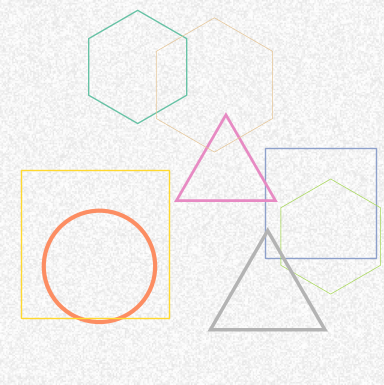[{"shape": "hexagon", "thickness": 1, "radius": 0.73, "center": [0.358, 0.826]}, {"shape": "circle", "thickness": 3, "radius": 0.72, "center": [0.258, 0.308]}, {"shape": "square", "thickness": 1, "radius": 0.71, "center": [0.832, 0.473]}, {"shape": "triangle", "thickness": 2, "radius": 0.74, "center": [0.587, 0.553]}, {"shape": "hexagon", "thickness": 0.5, "radius": 0.75, "center": [0.859, 0.386]}, {"shape": "square", "thickness": 1, "radius": 0.96, "center": [0.246, 0.367]}, {"shape": "hexagon", "thickness": 0.5, "radius": 0.87, "center": [0.557, 0.779]}, {"shape": "triangle", "thickness": 2.5, "radius": 0.86, "center": [0.695, 0.229]}]